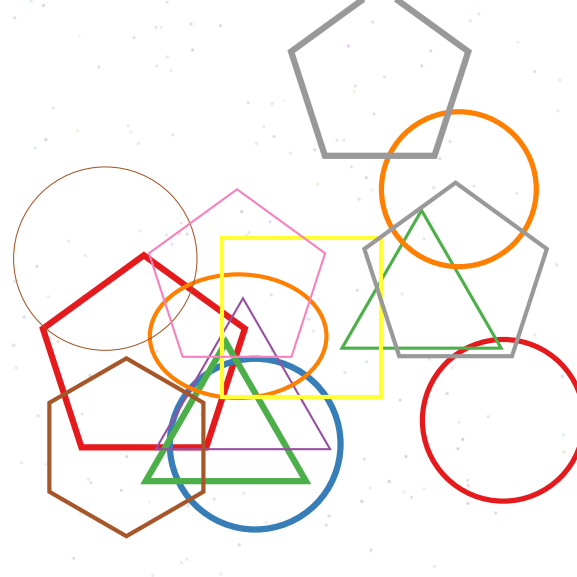[{"shape": "circle", "thickness": 2.5, "radius": 0.7, "center": [0.871, 0.271]}, {"shape": "pentagon", "thickness": 3, "radius": 0.92, "center": [0.249, 0.373]}, {"shape": "circle", "thickness": 3, "radius": 0.74, "center": [0.442, 0.23]}, {"shape": "triangle", "thickness": 1.5, "radius": 0.8, "center": [0.73, 0.476]}, {"shape": "triangle", "thickness": 3, "radius": 0.8, "center": [0.391, 0.246]}, {"shape": "triangle", "thickness": 1, "radius": 0.87, "center": [0.421, 0.308]}, {"shape": "circle", "thickness": 2.5, "radius": 0.67, "center": [0.795, 0.672]}, {"shape": "oval", "thickness": 2, "radius": 0.76, "center": [0.412, 0.417]}, {"shape": "square", "thickness": 2, "radius": 0.69, "center": [0.521, 0.45]}, {"shape": "hexagon", "thickness": 2, "radius": 0.77, "center": [0.219, 0.225]}, {"shape": "circle", "thickness": 0.5, "radius": 0.79, "center": [0.182, 0.551]}, {"shape": "pentagon", "thickness": 1, "radius": 0.8, "center": [0.41, 0.511]}, {"shape": "pentagon", "thickness": 2, "radius": 0.83, "center": [0.789, 0.517]}, {"shape": "pentagon", "thickness": 3, "radius": 0.81, "center": [0.658, 0.86]}]